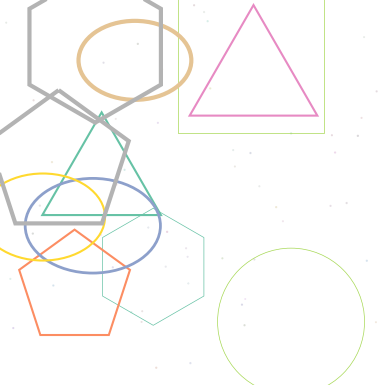[{"shape": "hexagon", "thickness": 0.5, "radius": 0.76, "center": [0.398, 0.307]}, {"shape": "triangle", "thickness": 1.5, "radius": 0.89, "center": [0.264, 0.53]}, {"shape": "pentagon", "thickness": 1.5, "radius": 0.76, "center": [0.194, 0.252]}, {"shape": "oval", "thickness": 2, "radius": 0.88, "center": [0.241, 0.414]}, {"shape": "triangle", "thickness": 1.5, "radius": 0.96, "center": [0.658, 0.795]}, {"shape": "square", "thickness": 0.5, "radius": 0.95, "center": [0.652, 0.844]}, {"shape": "circle", "thickness": 0.5, "radius": 0.95, "center": [0.756, 0.165]}, {"shape": "oval", "thickness": 1.5, "radius": 0.81, "center": [0.111, 0.436]}, {"shape": "oval", "thickness": 3, "radius": 0.73, "center": [0.35, 0.843]}, {"shape": "hexagon", "thickness": 3, "radius": 0.99, "center": [0.247, 0.879]}, {"shape": "pentagon", "thickness": 3, "radius": 0.96, "center": [0.152, 0.575]}]